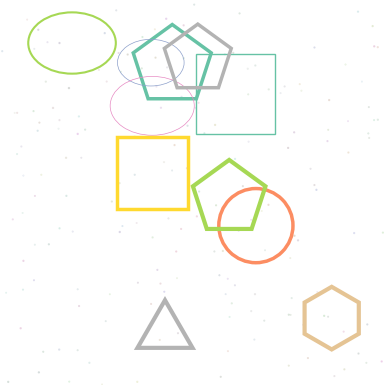[{"shape": "square", "thickness": 1, "radius": 0.52, "center": [0.612, 0.756]}, {"shape": "pentagon", "thickness": 2.5, "radius": 0.53, "center": [0.447, 0.83]}, {"shape": "circle", "thickness": 2.5, "radius": 0.48, "center": [0.665, 0.414]}, {"shape": "oval", "thickness": 0.5, "radius": 0.43, "center": [0.392, 0.837]}, {"shape": "oval", "thickness": 0.5, "radius": 0.55, "center": [0.395, 0.725]}, {"shape": "oval", "thickness": 1.5, "radius": 0.57, "center": [0.187, 0.888]}, {"shape": "pentagon", "thickness": 3, "radius": 0.5, "center": [0.595, 0.486]}, {"shape": "square", "thickness": 2.5, "radius": 0.46, "center": [0.396, 0.551]}, {"shape": "hexagon", "thickness": 3, "radius": 0.41, "center": [0.862, 0.174]}, {"shape": "triangle", "thickness": 3, "radius": 0.41, "center": [0.429, 0.138]}, {"shape": "pentagon", "thickness": 2.5, "radius": 0.46, "center": [0.514, 0.846]}]